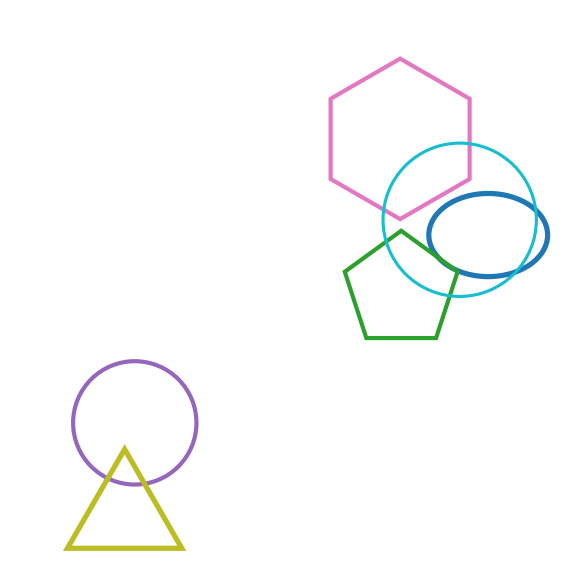[{"shape": "oval", "thickness": 2.5, "radius": 0.51, "center": [0.845, 0.592]}, {"shape": "pentagon", "thickness": 2, "radius": 0.51, "center": [0.695, 0.497]}, {"shape": "circle", "thickness": 2, "radius": 0.53, "center": [0.233, 0.267]}, {"shape": "hexagon", "thickness": 2, "radius": 0.69, "center": [0.693, 0.759]}, {"shape": "triangle", "thickness": 2.5, "radius": 0.57, "center": [0.216, 0.107]}, {"shape": "circle", "thickness": 1.5, "radius": 0.66, "center": [0.796, 0.619]}]